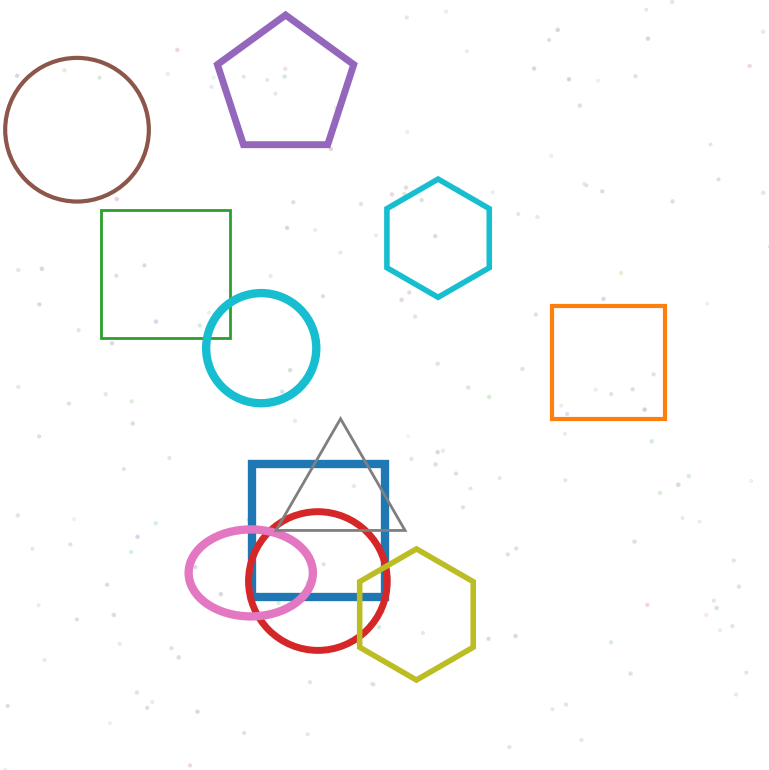[{"shape": "square", "thickness": 3, "radius": 0.43, "center": [0.413, 0.31]}, {"shape": "square", "thickness": 1.5, "radius": 0.37, "center": [0.791, 0.529]}, {"shape": "square", "thickness": 1, "radius": 0.42, "center": [0.215, 0.644]}, {"shape": "circle", "thickness": 2.5, "radius": 0.45, "center": [0.413, 0.245]}, {"shape": "pentagon", "thickness": 2.5, "radius": 0.47, "center": [0.371, 0.887]}, {"shape": "circle", "thickness": 1.5, "radius": 0.47, "center": [0.1, 0.832]}, {"shape": "oval", "thickness": 3, "radius": 0.4, "center": [0.326, 0.256]}, {"shape": "triangle", "thickness": 1, "radius": 0.48, "center": [0.442, 0.359]}, {"shape": "hexagon", "thickness": 2, "radius": 0.43, "center": [0.541, 0.202]}, {"shape": "hexagon", "thickness": 2, "radius": 0.38, "center": [0.569, 0.691]}, {"shape": "circle", "thickness": 3, "radius": 0.36, "center": [0.339, 0.548]}]